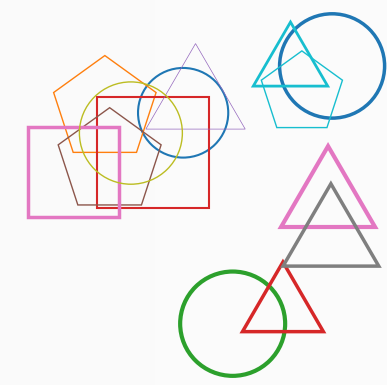[{"shape": "circle", "thickness": 1.5, "radius": 0.58, "center": [0.473, 0.707]}, {"shape": "circle", "thickness": 2.5, "radius": 0.68, "center": [0.857, 0.829]}, {"shape": "pentagon", "thickness": 1, "radius": 0.7, "center": [0.271, 0.717]}, {"shape": "circle", "thickness": 3, "radius": 0.68, "center": [0.6, 0.159]}, {"shape": "square", "thickness": 1.5, "radius": 0.72, "center": [0.395, 0.605]}, {"shape": "triangle", "thickness": 2.5, "radius": 0.6, "center": [0.73, 0.199]}, {"shape": "triangle", "thickness": 0.5, "radius": 0.74, "center": [0.505, 0.739]}, {"shape": "pentagon", "thickness": 1, "radius": 0.7, "center": [0.283, 0.581]}, {"shape": "square", "thickness": 2.5, "radius": 0.58, "center": [0.189, 0.553]}, {"shape": "triangle", "thickness": 3, "radius": 0.7, "center": [0.847, 0.48]}, {"shape": "triangle", "thickness": 2.5, "radius": 0.71, "center": [0.854, 0.38]}, {"shape": "circle", "thickness": 1, "radius": 0.66, "center": [0.338, 0.654]}, {"shape": "triangle", "thickness": 2, "radius": 0.55, "center": [0.75, 0.832]}, {"shape": "pentagon", "thickness": 1, "radius": 0.55, "center": [0.779, 0.758]}]